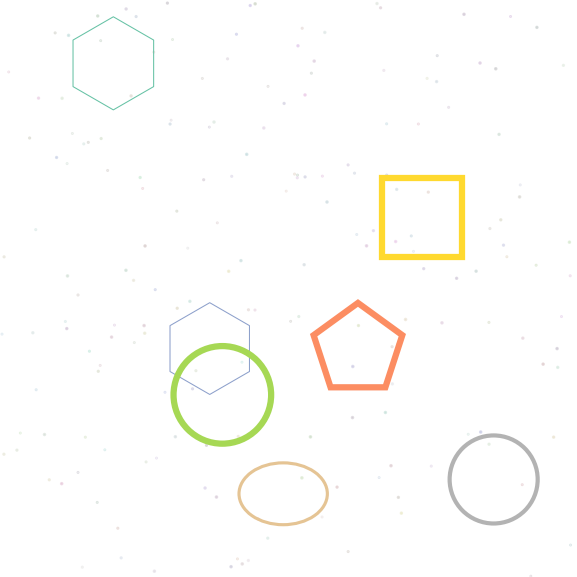[{"shape": "hexagon", "thickness": 0.5, "radius": 0.4, "center": [0.196, 0.889]}, {"shape": "pentagon", "thickness": 3, "radius": 0.4, "center": [0.62, 0.394]}, {"shape": "hexagon", "thickness": 0.5, "radius": 0.4, "center": [0.363, 0.396]}, {"shape": "circle", "thickness": 3, "radius": 0.42, "center": [0.385, 0.315]}, {"shape": "square", "thickness": 3, "radius": 0.34, "center": [0.731, 0.622]}, {"shape": "oval", "thickness": 1.5, "radius": 0.38, "center": [0.49, 0.144]}, {"shape": "circle", "thickness": 2, "radius": 0.38, "center": [0.855, 0.169]}]